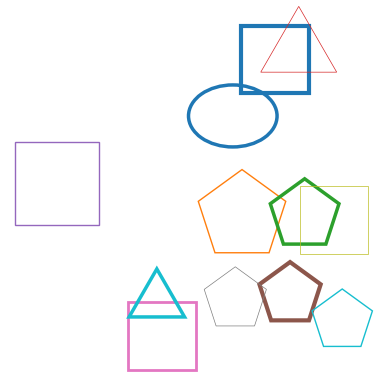[{"shape": "oval", "thickness": 2.5, "radius": 0.58, "center": [0.605, 0.699]}, {"shape": "square", "thickness": 3, "radius": 0.44, "center": [0.714, 0.846]}, {"shape": "pentagon", "thickness": 1, "radius": 0.6, "center": [0.629, 0.44]}, {"shape": "pentagon", "thickness": 2.5, "radius": 0.47, "center": [0.791, 0.442]}, {"shape": "triangle", "thickness": 0.5, "radius": 0.57, "center": [0.776, 0.87]}, {"shape": "square", "thickness": 1, "radius": 0.54, "center": [0.148, 0.523]}, {"shape": "pentagon", "thickness": 3, "radius": 0.42, "center": [0.753, 0.236]}, {"shape": "square", "thickness": 2, "radius": 0.44, "center": [0.422, 0.127]}, {"shape": "pentagon", "thickness": 0.5, "radius": 0.42, "center": [0.611, 0.222]}, {"shape": "square", "thickness": 0.5, "radius": 0.44, "center": [0.868, 0.428]}, {"shape": "pentagon", "thickness": 1, "radius": 0.41, "center": [0.889, 0.167]}, {"shape": "triangle", "thickness": 2.5, "radius": 0.42, "center": [0.407, 0.218]}]